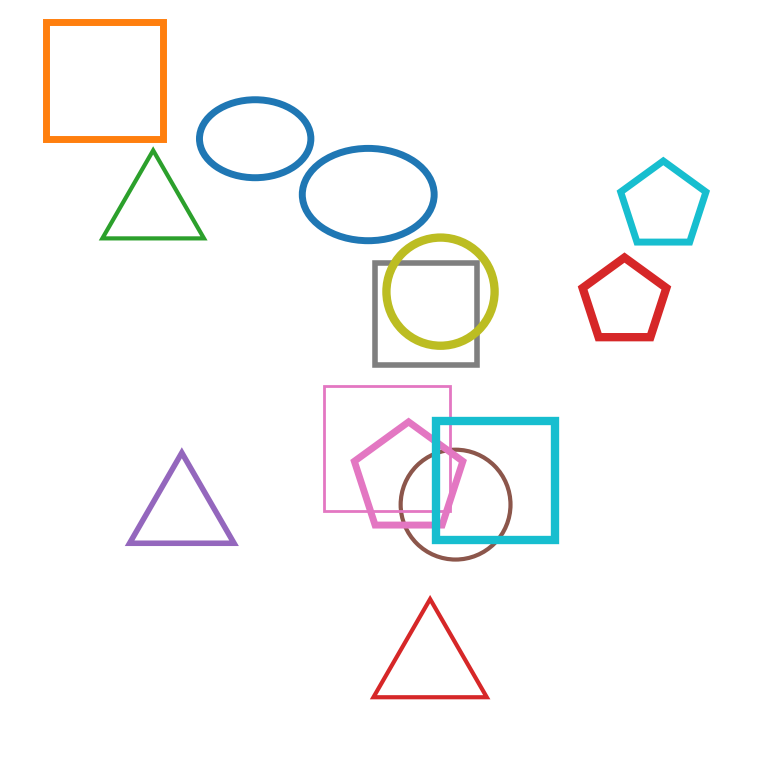[{"shape": "oval", "thickness": 2.5, "radius": 0.36, "center": [0.331, 0.82]}, {"shape": "oval", "thickness": 2.5, "radius": 0.43, "center": [0.478, 0.747]}, {"shape": "square", "thickness": 2.5, "radius": 0.38, "center": [0.136, 0.896]}, {"shape": "triangle", "thickness": 1.5, "radius": 0.38, "center": [0.199, 0.728]}, {"shape": "pentagon", "thickness": 3, "radius": 0.29, "center": [0.811, 0.608]}, {"shape": "triangle", "thickness": 1.5, "radius": 0.42, "center": [0.559, 0.137]}, {"shape": "triangle", "thickness": 2, "radius": 0.39, "center": [0.236, 0.334]}, {"shape": "circle", "thickness": 1.5, "radius": 0.36, "center": [0.592, 0.345]}, {"shape": "pentagon", "thickness": 2.5, "radius": 0.37, "center": [0.531, 0.378]}, {"shape": "square", "thickness": 1, "radius": 0.41, "center": [0.503, 0.417]}, {"shape": "square", "thickness": 2, "radius": 0.33, "center": [0.553, 0.593]}, {"shape": "circle", "thickness": 3, "radius": 0.35, "center": [0.572, 0.621]}, {"shape": "square", "thickness": 3, "radius": 0.39, "center": [0.643, 0.376]}, {"shape": "pentagon", "thickness": 2.5, "radius": 0.29, "center": [0.861, 0.733]}]